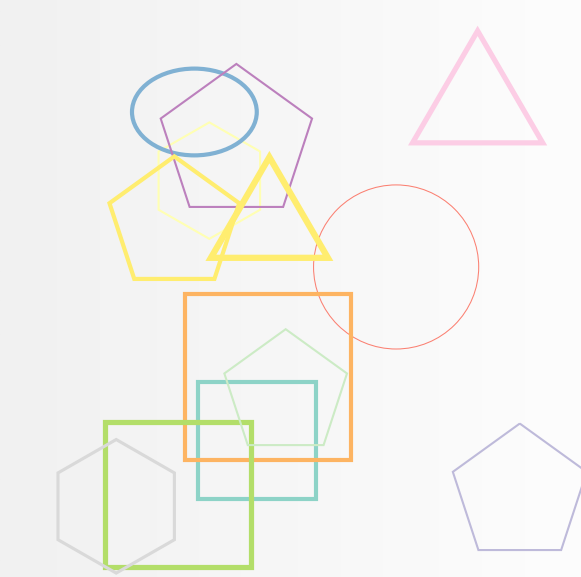[{"shape": "square", "thickness": 2, "radius": 0.51, "center": [0.443, 0.236]}, {"shape": "hexagon", "thickness": 1, "radius": 0.5, "center": [0.36, 0.686]}, {"shape": "pentagon", "thickness": 1, "radius": 0.61, "center": [0.894, 0.145]}, {"shape": "circle", "thickness": 0.5, "radius": 0.71, "center": [0.682, 0.537]}, {"shape": "oval", "thickness": 2, "radius": 0.54, "center": [0.334, 0.805]}, {"shape": "square", "thickness": 2, "radius": 0.72, "center": [0.461, 0.346]}, {"shape": "square", "thickness": 2.5, "radius": 0.63, "center": [0.306, 0.143]}, {"shape": "triangle", "thickness": 2.5, "radius": 0.65, "center": [0.822, 0.816]}, {"shape": "hexagon", "thickness": 1.5, "radius": 0.58, "center": [0.2, 0.122]}, {"shape": "pentagon", "thickness": 1, "radius": 0.68, "center": [0.407, 0.752]}, {"shape": "pentagon", "thickness": 1, "radius": 0.55, "center": [0.491, 0.318]}, {"shape": "triangle", "thickness": 3, "radius": 0.58, "center": [0.463, 0.611]}, {"shape": "pentagon", "thickness": 2, "radius": 0.59, "center": [0.3, 0.611]}]